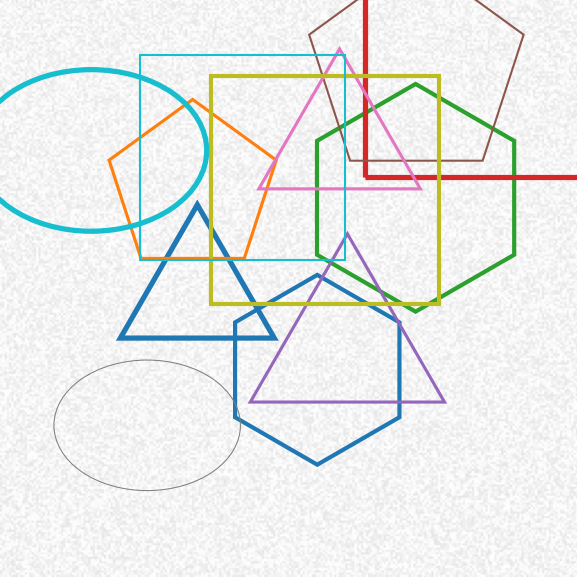[{"shape": "hexagon", "thickness": 2, "radius": 0.82, "center": [0.549, 0.359]}, {"shape": "triangle", "thickness": 2.5, "radius": 0.77, "center": [0.342, 0.491]}, {"shape": "pentagon", "thickness": 1.5, "radius": 0.76, "center": [0.334, 0.675]}, {"shape": "hexagon", "thickness": 2, "radius": 0.99, "center": [0.72, 0.657]}, {"shape": "square", "thickness": 2.5, "radius": 0.94, "center": [0.819, 0.88]}, {"shape": "triangle", "thickness": 1.5, "radius": 0.97, "center": [0.602, 0.4]}, {"shape": "pentagon", "thickness": 1, "radius": 0.98, "center": [0.721, 0.879]}, {"shape": "triangle", "thickness": 1.5, "radius": 0.81, "center": [0.588, 0.753]}, {"shape": "oval", "thickness": 0.5, "radius": 0.81, "center": [0.255, 0.263]}, {"shape": "square", "thickness": 2, "radius": 0.99, "center": [0.562, 0.67]}, {"shape": "square", "thickness": 1, "radius": 0.89, "center": [0.42, 0.726]}, {"shape": "oval", "thickness": 2.5, "radius": 1.0, "center": [0.158, 0.739]}]